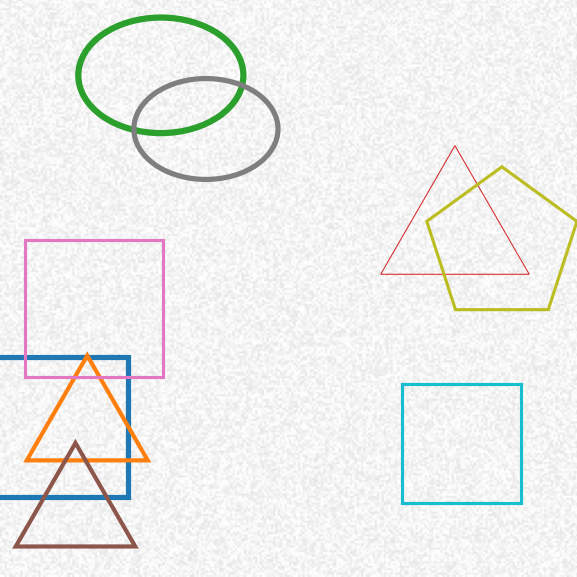[{"shape": "square", "thickness": 2.5, "radius": 0.6, "center": [0.101, 0.26]}, {"shape": "triangle", "thickness": 2, "radius": 0.6, "center": [0.151, 0.262]}, {"shape": "oval", "thickness": 3, "radius": 0.71, "center": [0.279, 0.869]}, {"shape": "triangle", "thickness": 0.5, "radius": 0.74, "center": [0.788, 0.598]}, {"shape": "triangle", "thickness": 2, "radius": 0.6, "center": [0.131, 0.113]}, {"shape": "square", "thickness": 1.5, "radius": 0.6, "center": [0.163, 0.465]}, {"shape": "oval", "thickness": 2.5, "radius": 0.62, "center": [0.357, 0.776]}, {"shape": "pentagon", "thickness": 1.5, "radius": 0.68, "center": [0.869, 0.574]}, {"shape": "square", "thickness": 1.5, "radius": 0.52, "center": [0.8, 0.231]}]